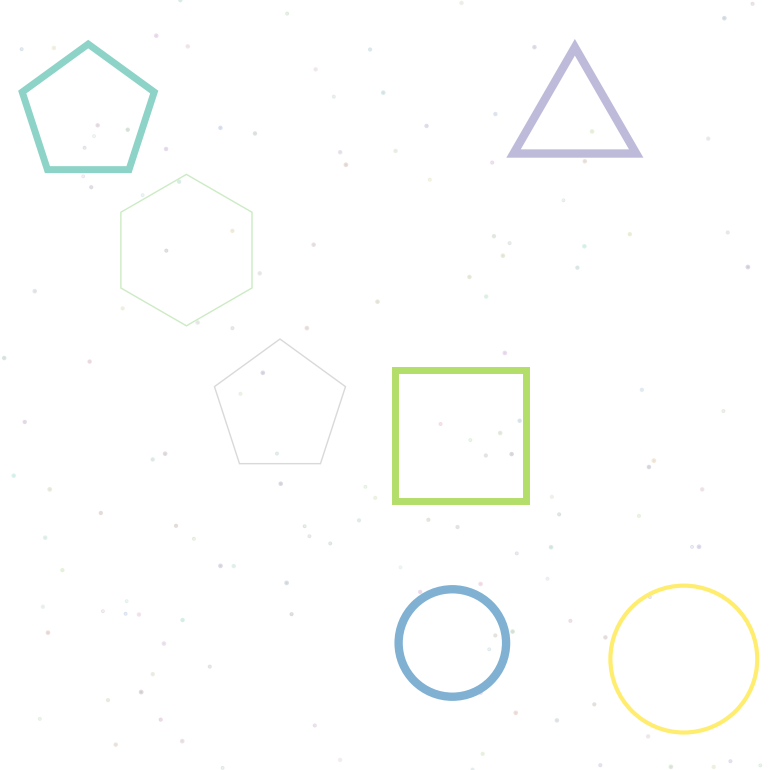[{"shape": "pentagon", "thickness": 2.5, "radius": 0.45, "center": [0.115, 0.853]}, {"shape": "triangle", "thickness": 3, "radius": 0.46, "center": [0.747, 0.847]}, {"shape": "circle", "thickness": 3, "radius": 0.35, "center": [0.587, 0.165]}, {"shape": "square", "thickness": 2.5, "radius": 0.42, "center": [0.598, 0.434]}, {"shape": "pentagon", "thickness": 0.5, "radius": 0.45, "center": [0.364, 0.47]}, {"shape": "hexagon", "thickness": 0.5, "radius": 0.49, "center": [0.242, 0.675]}, {"shape": "circle", "thickness": 1.5, "radius": 0.48, "center": [0.888, 0.144]}]